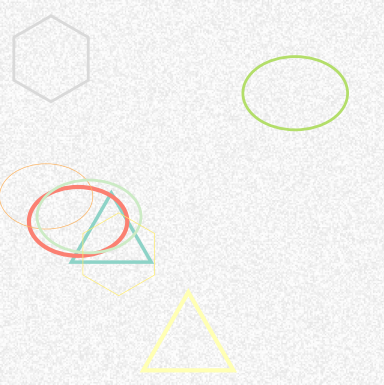[{"shape": "triangle", "thickness": 2.5, "radius": 0.6, "center": [0.289, 0.379]}, {"shape": "triangle", "thickness": 3, "radius": 0.68, "center": [0.489, 0.106]}, {"shape": "oval", "thickness": 3, "radius": 0.64, "center": [0.203, 0.425]}, {"shape": "oval", "thickness": 0.5, "radius": 0.61, "center": [0.12, 0.49]}, {"shape": "oval", "thickness": 2, "radius": 0.68, "center": [0.767, 0.758]}, {"shape": "hexagon", "thickness": 2, "radius": 0.56, "center": [0.133, 0.847]}, {"shape": "oval", "thickness": 2, "radius": 0.67, "center": [0.231, 0.438]}, {"shape": "hexagon", "thickness": 0.5, "radius": 0.54, "center": [0.308, 0.34]}]